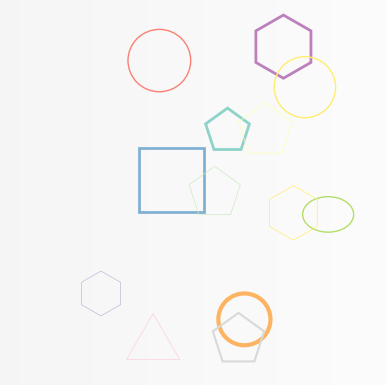[{"shape": "pentagon", "thickness": 2, "radius": 0.3, "center": [0.587, 0.66]}, {"shape": "pentagon", "thickness": 0.5, "radius": 0.36, "center": [0.685, 0.661]}, {"shape": "hexagon", "thickness": 0.5, "radius": 0.29, "center": [0.261, 0.238]}, {"shape": "circle", "thickness": 1, "radius": 0.4, "center": [0.411, 0.843]}, {"shape": "square", "thickness": 2, "radius": 0.42, "center": [0.443, 0.532]}, {"shape": "circle", "thickness": 3, "radius": 0.34, "center": [0.631, 0.17]}, {"shape": "oval", "thickness": 1, "radius": 0.33, "center": [0.847, 0.443]}, {"shape": "triangle", "thickness": 0.5, "radius": 0.4, "center": [0.395, 0.106]}, {"shape": "pentagon", "thickness": 1.5, "radius": 0.35, "center": [0.615, 0.118]}, {"shape": "hexagon", "thickness": 2, "radius": 0.41, "center": [0.731, 0.879]}, {"shape": "pentagon", "thickness": 0.5, "radius": 0.35, "center": [0.554, 0.499]}, {"shape": "hexagon", "thickness": 0.5, "radius": 0.35, "center": [0.757, 0.447]}, {"shape": "circle", "thickness": 1, "radius": 0.4, "center": [0.787, 0.773]}]